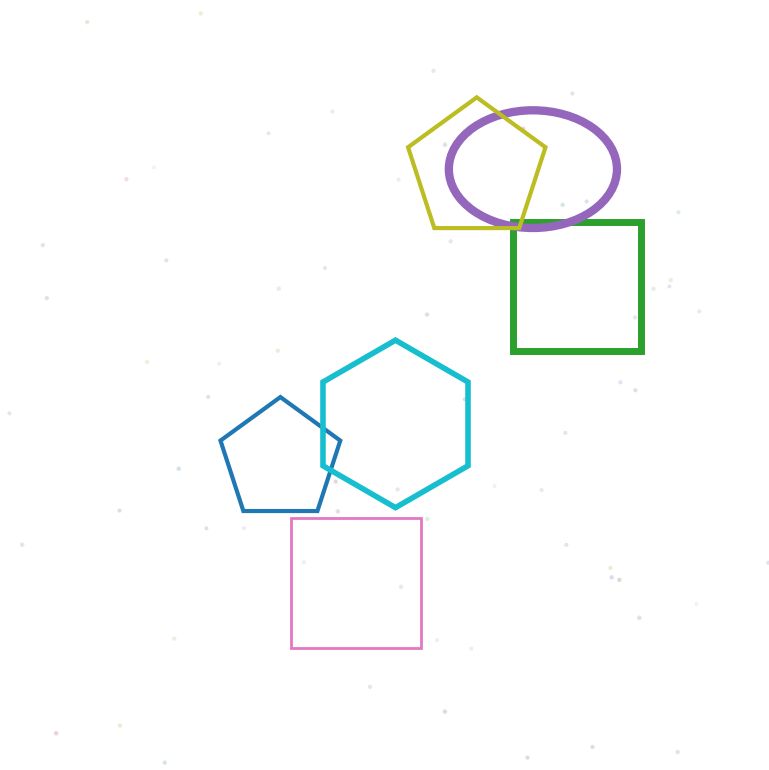[{"shape": "pentagon", "thickness": 1.5, "radius": 0.41, "center": [0.364, 0.403]}, {"shape": "square", "thickness": 2.5, "radius": 0.42, "center": [0.749, 0.628]}, {"shape": "oval", "thickness": 3, "radius": 0.55, "center": [0.692, 0.78]}, {"shape": "square", "thickness": 1, "radius": 0.42, "center": [0.463, 0.243]}, {"shape": "pentagon", "thickness": 1.5, "radius": 0.47, "center": [0.619, 0.78]}, {"shape": "hexagon", "thickness": 2, "radius": 0.54, "center": [0.514, 0.449]}]